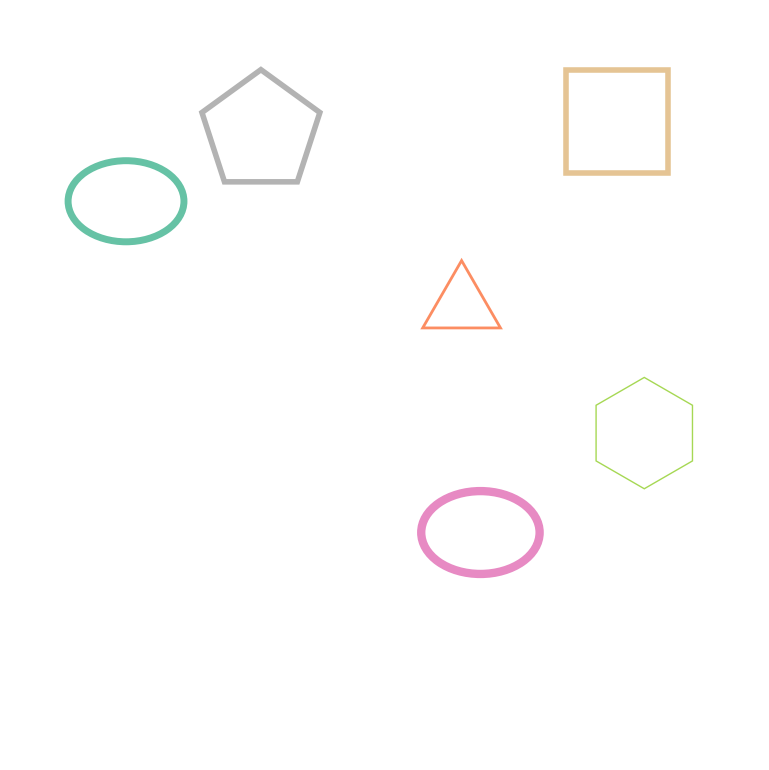[{"shape": "oval", "thickness": 2.5, "radius": 0.38, "center": [0.164, 0.739]}, {"shape": "triangle", "thickness": 1, "radius": 0.29, "center": [0.599, 0.603]}, {"shape": "oval", "thickness": 3, "radius": 0.38, "center": [0.624, 0.308]}, {"shape": "hexagon", "thickness": 0.5, "radius": 0.36, "center": [0.837, 0.438]}, {"shape": "square", "thickness": 2, "radius": 0.33, "center": [0.801, 0.842]}, {"shape": "pentagon", "thickness": 2, "radius": 0.4, "center": [0.339, 0.829]}]